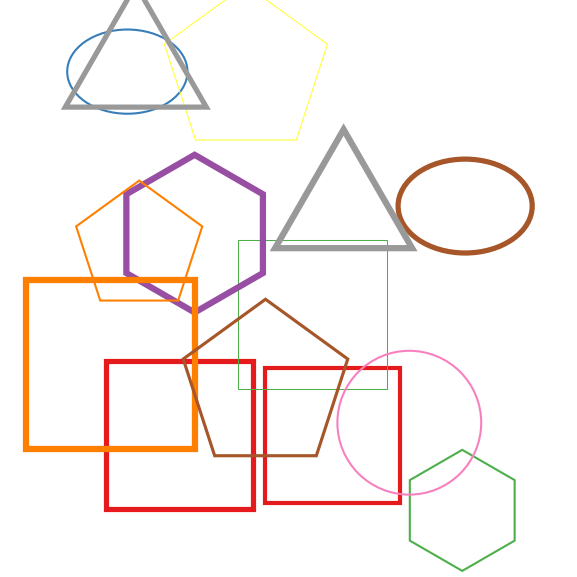[{"shape": "square", "thickness": 2.5, "radius": 0.64, "center": [0.311, 0.245]}, {"shape": "square", "thickness": 2, "radius": 0.58, "center": [0.576, 0.245]}, {"shape": "oval", "thickness": 1, "radius": 0.52, "center": [0.22, 0.875]}, {"shape": "square", "thickness": 0.5, "radius": 0.64, "center": [0.542, 0.454]}, {"shape": "hexagon", "thickness": 1, "radius": 0.52, "center": [0.8, 0.115]}, {"shape": "hexagon", "thickness": 3, "radius": 0.68, "center": [0.337, 0.595]}, {"shape": "square", "thickness": 3, "radius": 0.73, "center": [0.192, 0.369]}, {"shape": "pentagon", "thickness": 1, "radius": 0.57, "center": [0.241, 0.572]}, {"shape": "pentagon", "thickness": 0.5, "radius": 0.74, "center": [0.426, 0.877]}, {"shape": "oval", "thickness": 2.5, "radius": 0.58, "center": [0.805, 0.642]}, {"shape": "pentagon", "thickness": 1.5, "radius": 0.75, "center": [0.46, 0.331]}, {"shape": "circle", "thickness": 1, "radius": 0.62, "center": [0.709, 0.267]}, {"shape": "triangle", "thickness": 3, "radius": 0.68, "center": [0.595, 0.638]}, {"shape": "triangle", "thickness": 2.5, "radius": 0.7, "center": [0.235, 0.884]}]